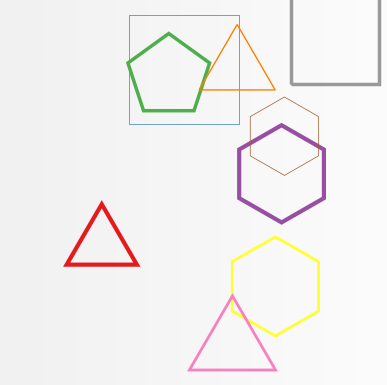[{"shape": "triangle", "thickness": 3, "radius": 0.52, "center": [0.263, 0.365]}, {"shape": "square", "thickness": 0.5, "radius": 0.71, "center": [0.475, 0.82]}, {"shape": "pentagon", "thickness": 2.5, "radius": 0.55, "center": [0.436, 0.802]}, {"shape": "hexagon", "thickness": 3, "radius": 0.63, "center": [0.727, 0.549]}, {"shape": "triangle", "thickness": 1, "radius": 0.57, "center": [0.612, 0.823]}, {"shape": "hexagon", "thickness": 2, "radius": 0.64, "center": [0.711, 0.256]}, {"shape": "hexagon", "thickness": 0.5, "radius": 0.51, "center": [0.734, 0.646]}, {"shape": "triangle", "thickness": 2, "radius": 0.64, "center": [0.6, 0.103]}, {"shape": "square", "thickness": 2.5, "radius": 0.57, "center": [0.864, 0.895]}]